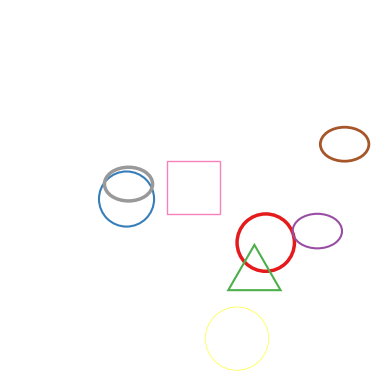[{"shape": "circle", "thickness": 2.5, "radius": 0.37, "center": [0.69, 0.37]}, {"shape": "circle", "thickness": 1.5, "radius": 0.36, "center": [0.329, 0.483]}, {"shape": "triangle", "thickness": 1.5, "radius": 0.39, "center": [0.661, 0.286]}, {"shape": "oval", "thickness": 1.5, "radius": 0.32, "center": [0.824, 0.4]}, {"shape": "circle", "thickness": 0.5, "radius": 0.41, "center": [0.616, 0.12]}, {"shape": "oval", "thickness": 2, "radius": 0.32, "center": [0.895, 0.625]}, {"shape": "square", "thickness": 1, "radius": 0.34, "center": [0.503, 0.513]}, {"shape": "oval", "thickness": 2.5, "radius": 0.31, "center": [0.334, 0.522]}]